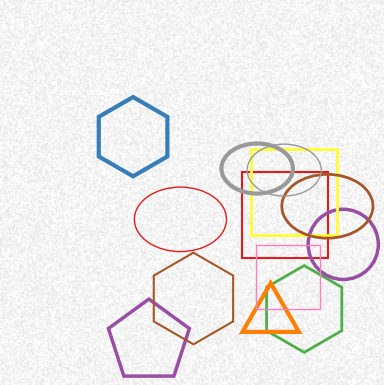[{"shape": "oval", "thickness": 1, "radius": 0.6, "center": [0.469, 0.43]}, {"shape": "square", "thickness": 1.5, "radius": 0.55, "center": [0.74, 0.442]}, {"shape": "hexagon", "thickness": 3, "radius": 0.51, "center": [0.346, 0.645]}, {"shape": "hexagon", "thickness": 2, "radius": 0.56, "center": [0.79, 0.197]}, {"shape": "pentagon", "thickness": 2.5, "radius": 0.55, "center": [0.387, 0.113]}, {"shape": "circle", "thickness": 2.5, "radius": 0.46, "center": [0.892, 0.365]}, {"shape": "triangle", "thickness": 3, "radius": 0.42, "center": [0.703, 0.18]}, {"shape": "square", "thickness": 2, "radius": 0.56, "center": [0.763, 0.502]}, {"shape": "oval", "thickness": 2, "radius": 0.59, "center": [0.85, 0.464]}, {"shape": "hexagon", "thickness": 1.5, "radius": 0.6, "center": [0.502, 0.225]}, {"shape": "square", "thickness": 1, "radius": 0.41, "center": [0.748, 0.281]}, {"shape": "oval", "thickness": 3, "radius": 0.46, "center": [0.668, 0.562]}, {"shape": "oval", "thickness": 1, "radius": 0.48, "center": [0.738, 0.558]}]